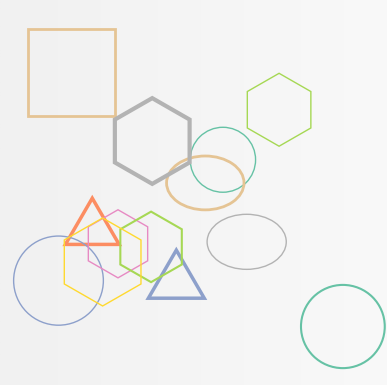[{"shape": "circle", "thickness": 1.5, "radius": 0.54, "center": [0.885, 0.152]}, {"shape": "circle", "thickness": 1, "radius": 0.42, "center": [0.575, 0.585]}, {"shape": "triangle", "thickness": 2.5, "radius": 0.4, "center": [0.238, 0.405]}, {"shape": "triangle", "thickness": 2.5, "radius": 0.42, "center": [0.455, 0.267]}, {"shape": "circle", "thickness": 1, "radius": 0.58, "center": [0.151, 0.271]}, {"shape": "hexagon", "thickness": 1, "radius": 0.44, "center": [0.305, 0.367]}, {"shape": "hexagon", "thickness": 1.5, "radius": 0.46, "center": [0.39, 0.359]}, {"shape": "hexagon", "thickness": 1, "radius": 0.47, "center": [0.72, 0.715]}, {"shape": "hexagon", "thickness": 1, "radius": 0.57, "center": [0.265, 0.32]}, {"shape": "oval", "thickness": 2, "radius": 0.5, "center": [0.53, 0.525]}, {"shape": "square", "thickness": 2, "radius": 0.56, "center": [0.183, 0.812]}, {"shape": "oval", "thickness": 1, "radius": 0.51, "center": [0.637, 0.372]}, {"shape": "hexagon", "thickness": 3, "radius": 0.56, "center": [0.393, 0.634]}]